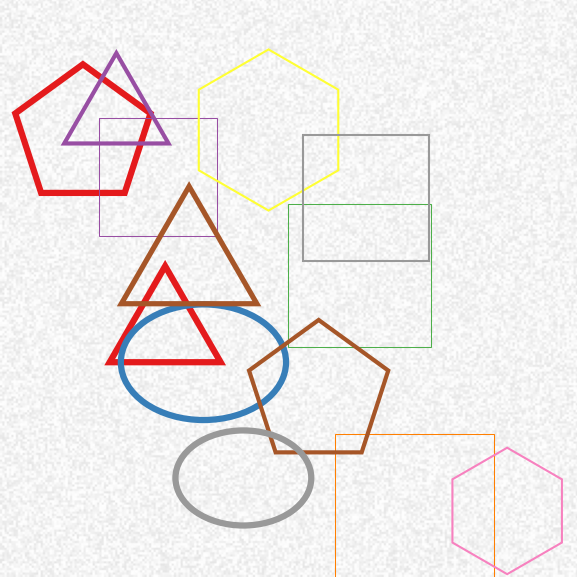[{"shape": "triangle", "thickness": 3, "radius": 0.55, "center": [0.286, 0.427]}, {"shape": "pentagon", "thickness": 3, "radius": 0.62, "center": [0.144, 0.765]}, {"shape": "oval", "thickness": 3, "radius": 0.72, "center": [0.352, 0.372]}, {"shape": "square", "thickness": 0.5, "radius": 0.62, "center": [0.622, 0.523]}, {"shape": "triangle", "thickness": 2, "radius": 0.52, "center": [0.201, 0.803]}, {"shape": "square", "thickness": 0.5, "radius": 0.51, "center": [0.273, 0.693]}, {"shape": "square", "thickness": 0.5, "radius": 0.69, "center": [0.718, 0.109]}, {"shape": "hexagon", "thickness": 1, "radius": 0.7, "center": [0.465, 0.774]}, {"shape": "triangle", "thickness": 2.5, "radius": 0.68, "center": [0.327, 0.541]}, {"shape": "pentagon", "thickness": 2, "radius": 0.63, "center": [0.552, 0.318]}, {"shape": "hexagon", "thickness": 1, "radius": 0.55, "center": [0.878, 0.114]}, {"shape": "oval", "thickness": 3, "radius": 0.59, "center": [0.421, 0.171]}, {"shape": "square", "thickness": 1, "radius": 0.54, "center": [0.633, 0.657]}]